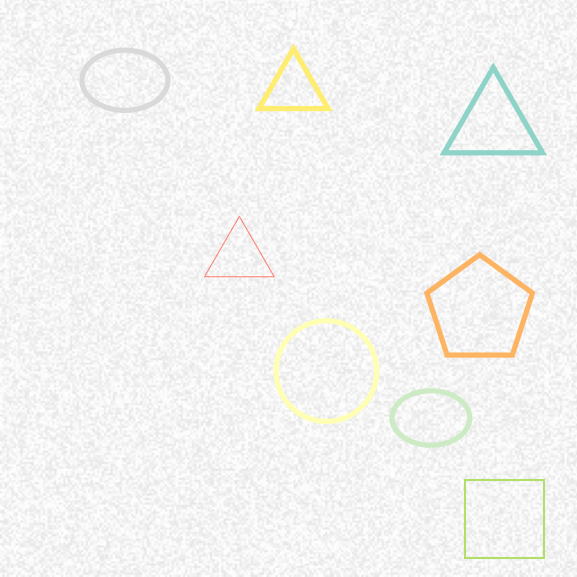[{"shape": "triangle", "thickness": 2.5, "radius": 0.49, "center": [0.854, 0.784]}, {"shape": "circle", "thickness": 2.5, "radius": 0.44, "center": [0.565, 0.357]}, {"shape": "triangle", "thickness": 0.5, "radius": 0.35, "center": [0.414, 0.555]}, {"shape": "pentagon", "thickness": 2.5, "radius": 0.48, "center": [0.831, 0.462]}, {"shape": "square", "thickness": 1, "radius": 0.34, "center": [0.874, 0.1]}, {"shape": "oval", "thickness": 2.5, "radius": 0.37, "center": [0.216, 0.86]}, {"shape": "oval", "thickness": 2.5, "radius": 0.34, "center": [0.746, 0.275]}, {"shape": "triangle", "thickness": 2.5, "radius": 0.35, "center": [0.508, 0.846]}]